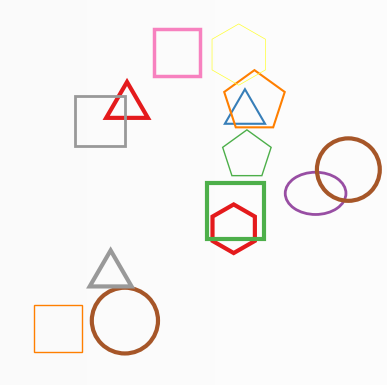[{"shape": "triangle", "thickness": 3, "radius": 0.31, "center": [0.328, 0.725]}, {"shape": "hexagon", "thickness": 3, "radius": 0.32, "center": [0.603, 0.406]}, {"shape": "triangle", "thickness": 1.5, "radius": 0.3, "center": [0.632, 0.708]}, {"shape": "square", "thickness": 3, "radius": 0.36, "center": [0.608, 0.452]}, {"shape": "pentagon", "thickness": 1, "radius": 0.33, "center": [0.637, 0.597]}, {"shape": "oval", "thickness": 2, "radius": 0.39, "center": [0.814, 0.498]}, {"shape": "pentagon", "thickness": 1.5, "radius": 0.41, "center": [0.657, 0.736]}, {"shape": "square", "thickness": 1, "radius": 0.31, "center": [0.15, 0.147]}, {"shape": "hexagon", "thickness": 0.5, "radius": 0.4, "center": [0.616, 0.858]}, {"shape": "circle", "thickness": 3, "radius": 0.43, "center": [0.322, 0.167]}, {"shape": "circle", "thickness": 3, "radius": 0.41, "center": [0.899, 0.559]}, {"shape": "square", "thickness": 2.5, "radius": 0.3, "center": [0.457, 0.863]}, {"shape": "triangle", "thickness": 3, "radius": 0.31, "center": [0.286, 0.287]}, {"shape": "square", "thickness": 2, "radius": 0.32, "center": [0.258, 0.685]}]